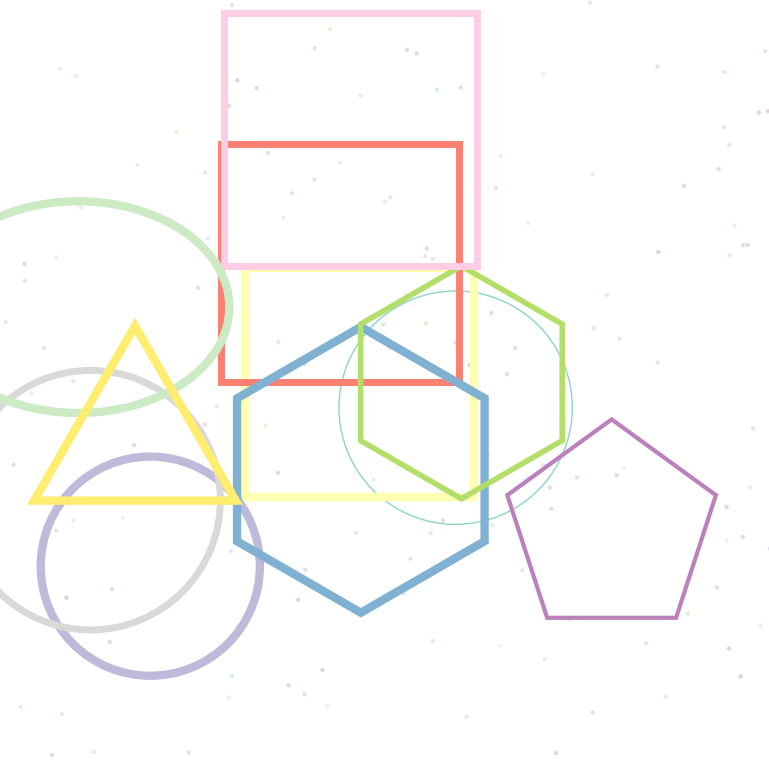[{"shape": "circle", "thickness": 0.5, "radius": 0.76, "center": [0.592, 0.471]}, {"shape": "square", "thickness": 3, "radius": 0.74, "center": [0.467, 0.503]}, {"shape": "circle", "thickness": 3, "radius": 0.71, "center": [0.195, 0.265]}, {"shape": "square", "thickness": 2.5, "radius": 0.77, "center": [0.442, 0.658]}, {"shape": "hexagon", "thickness": 3, "radius": 0.93, "center": [0.469, 0.39]}, {"shape": "hexagon", "thickness": 2, "radius": 0.76, "center": [0.599, 0.503]}, {"shape": "square", "thickness": 2.5, "radius": 0.82, "center": [0.455, 0.819]}, {"shape": "circle", "thickness": 2.5, "radius": 0.84, "center": [0.118, 0.35]}, {"shape": "pentagon", "thickness": 1.5, "radius": 0.71, "center": [0.794, 0.313]}, {"shape": "oval", "thickness": 3, "radius": 0.98, "center": [0.102, 0.601]}, {"shape": "triangle", "thickness": 3, "radius": 0.76, "center": [0.175, 0.425]}]